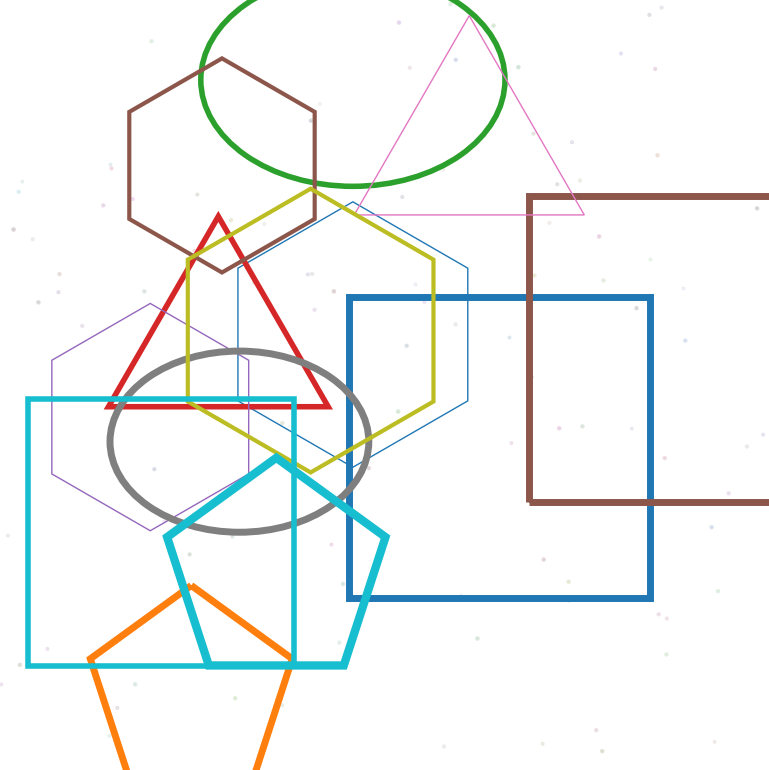[{"shape": "square", "thickness": 2.5, "radius": 0.98, "center": [0.649, 0.419]}, {"shape": "hexagon", "thickness": 0.5, "radius": 0.86, "center": [0.458, 0.566]}, {"shape": "pentagon", "thickness": 2.5, "radius": 0.69, "center": [0.248, 0.102]}, {"shape": "oval", "thickness": 2, "radius": 0.99, "center": [0.458, 0.896]}, {"shape": "triangle", "thickness": 2, "radius": 0.82, "center": [0.284, 0.554]}, {"shape": "hexagon", "thickness": 0.5, "radius": 0.74, "center": [0.195, 0.458]}, {"shape": "square", "thickness": 2.5, "radius": 0.99, "center": [0.885, 0.547]}, {"shape": "hexagon", "thickness": 1.5, "radius": 0.7, "center": [0.288, 0.785]}, {"shape": "triangle", "thickness": 0.5, "radius": 0.86, "center": [0.609, 0.807]}, {"shape": "oval", "thickness": 2.5, "radius": 0.84, "center": [0.311, 0.426]}, {"shape": "hexagon", "thickness": 1.5, "radius": 0.92, "center": [0.403, 0.571]}, {"shape": "pentagon", "thickness": 3, "radius": 0.75, "center": [0.359, 0.256]}, {"shape": "square", "thickness": 2, "radius": 0.87, "center": [0.209, 0.309]}]